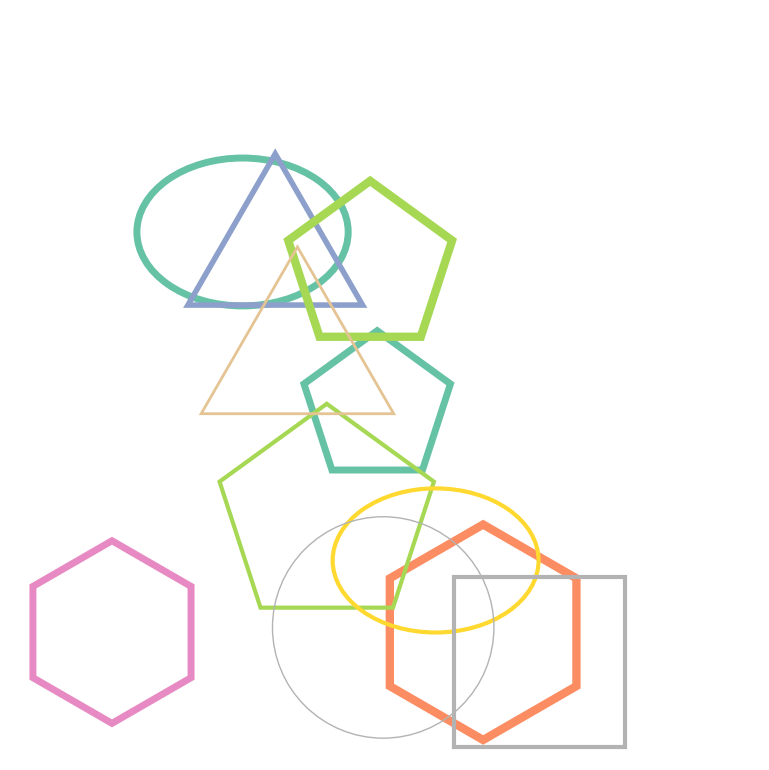[{"shape": "pentagon", "thickness": 2.5, "radius": 0.5, "center": [0.49, 0.47]}, {"shape": "oval", "thickness": 2.5, "radius": 0.69, "center": [0.315, 0.699]}, {"shape": "hexagon", "thickness": 3, "radius": 0.7, "center": [0.627, 0.179]}, {"shape": "triangle", "thickness": 2, "radius": 0.65, "center": [0.357, 0.669]}, {"shape": "hexagon", "thickness": 2.5, "radius": 0.59, "center": [0.145, 0.179]}, {"shape": "pentagon", "thickness": 1.5, "radius": 0.73, "center": [0.424, 0.329]}, {"shape": "pentagon", "thickness": 3, "radius": 0.56, "center": [0.481, 0.653]}, {"shape": "oval", "thickness": 1.5, "radius": 0.67, "center": [0.566, 0.272]}, {"shape": "triangle", "thickness": 1, "radius": 0.72, "center": [0.386, 0.535]}, {"shape": "circle", "thickness": 0.5, "radius": 0.72, "center": [0.498, 0.185]}, {"shape": "square", "thickness": 1.5, "radius": 0.55, "center": [0.701, 0.14]}]